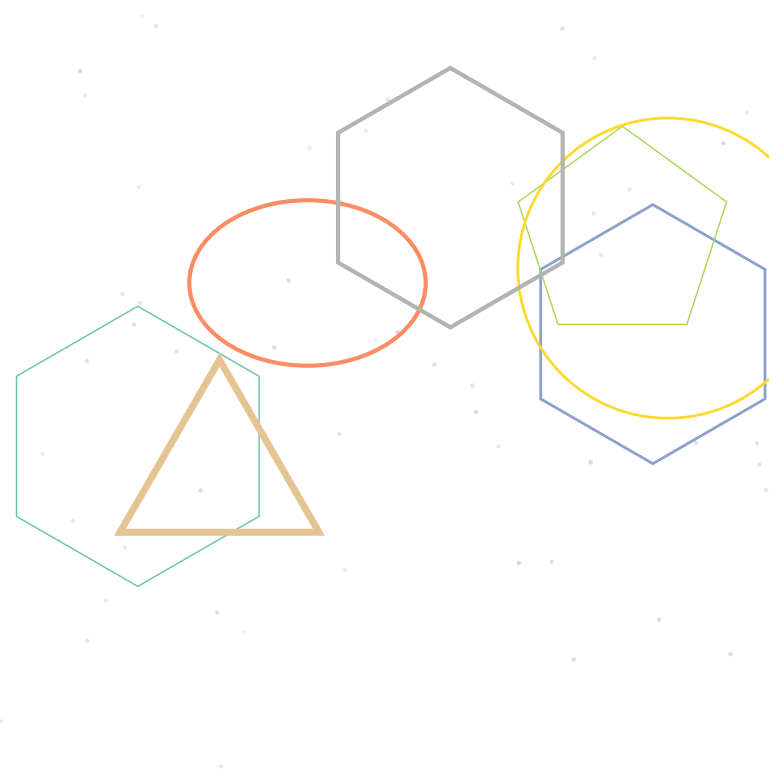[{"shape": "hexagon", "thickness": 0.5, "radius": 0.91, "center": [0.179, 0.42]}, {"shape": "oval", "thickness": 1.5, "radius": 0.77, "center": [0.399, 0.633]}, {"shape": "hexagon", "thickness": 1, "radius": 0.84, "center": [0.848, 0.566]}, {"shape": "pentagon", "thickness": 0.5, "radius": 0.71, "center": [0.808, 0.694]}, {"shape": "circle", "thickness": 1, "radius": 0.97, "center": [0.867, 0.652]}, {"shape": "triangle", "thickness": 2.5, "radius": 0.75, "center": [0.285, 0.383]}, {"shape": "hexagon", "thickness": 1.5, "radius": 0.84, "center": [0.585, 0.743]}]